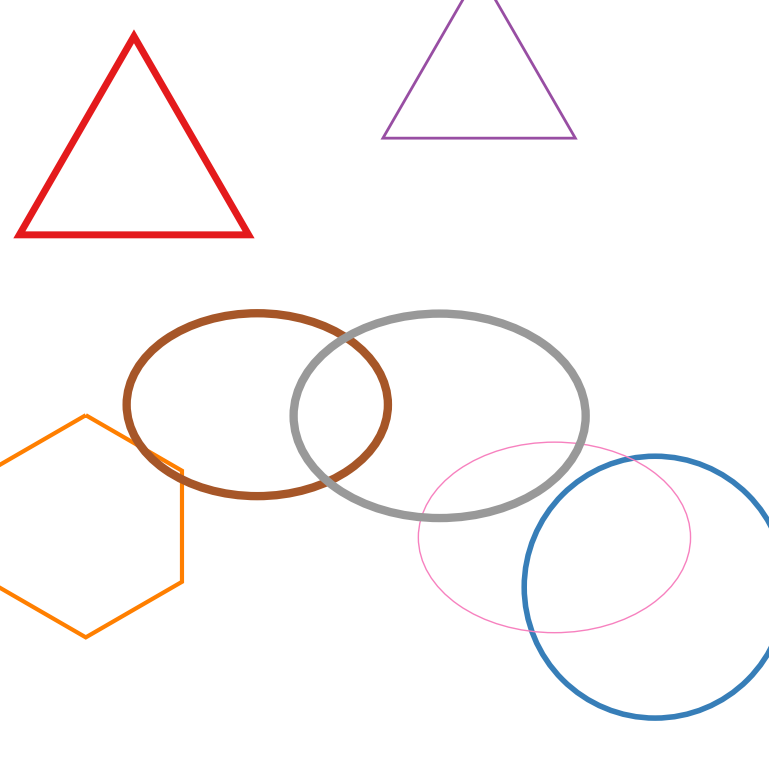[{"shape": "triangle", "thickness": 2.5, "radius": 0.86, "center": [0.174, 0.781]}, {"shape": "circle", "thickness": 2, "radius": 0.85, "center": [0.851, 0.237]}, {"shape": "triangle", "thickness": 1, "radius": 0.72, "center": [0.622, 0.893]}, {"shape": "hexagon", "thickness": 1.5, "radius": 0.72, "center": [0.111, 0.317]}, {"shape": "oval", "thickness": 3, "radius": 0.85, "center": [0.334, 0.474]}, {"shape": "oval", "thickness": 0.5, "radius": 0.88, "center": [0.72, 0.302]}, {"shape": "oval", "thickness": 3, "radius": 0.95, "center": [0.571, 0.46]}]